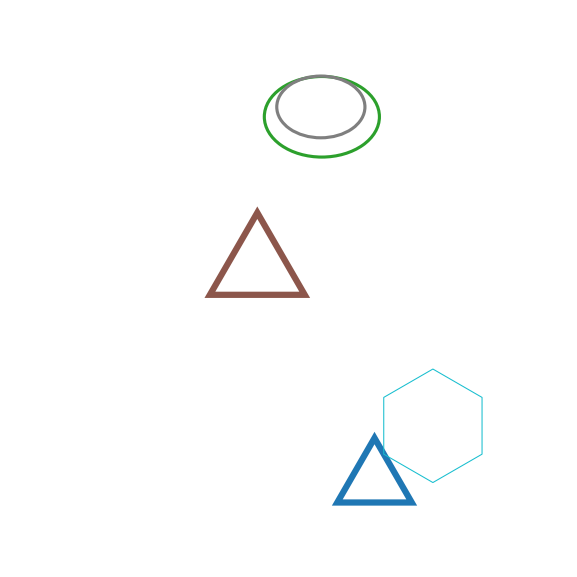[{"shape": "triangle", "thickness": 3, "radius": 0.37, "center": [0.649, 0.166]}, {"shape": "oval", "thickness": 1.5, "radius": 0.5, "center": [0.557, 0.797]}, {"shape": "triangle", "thickness": 3, "radius": 0.47, "center": [0.446, 0.536]}, {"shape": "oval", "thickness": 1.5, "radius": 0.38, "center": [0.556, 0.814]}, {"shape": "hexagon", "thickness": 0.5, "radius": 0.49, "center": [0.75, 0.262]}]